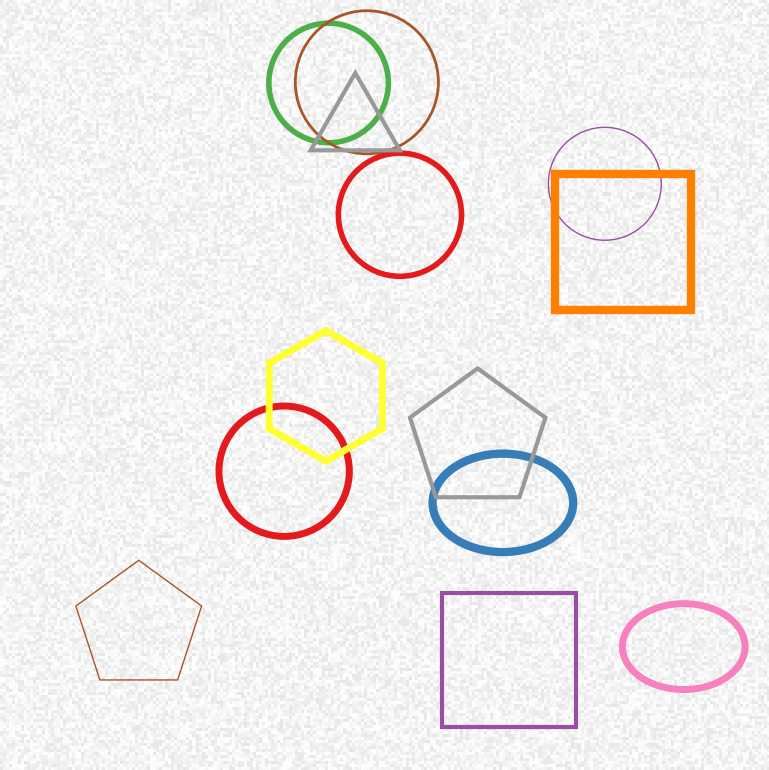[{"shape": "circle", "thickness": 2.5, "radius": 0.42, "center": [0.369, 0.388]}, {"shape": "circle", "thickness": 2, "radius": 0.4, "center": [0.519, 0.721]}, {"shape": "oval", "thickness": 3, "radius": 0.46, "center": [0.653, 0.347]}, {"shape": "circle", "thickness": 2, "radius": 0.39, "center": [0.427, 0.892]}, {"shape": "square", "thickness": 1.5, "radius": 0.44, "center": [0.661, 0.143]}, {"shape": "circle", "thickness": 0.5, "radius": 0.37, "center": [0.785, 0.761]}, {"shape": "square", "thickness": 3, "radius": 0.44, "center": [0.809, 0.686]}, {"shape": "hexagon", "thickness": 2.5, "radius": 0.42, "center": [0.423, 0.486]}, {"shape": "pentagon", "thickness": 0.5, "radius": 0.43, "center": [0.18, 0.186]}, {"shape": "circle", "thickness": 1, "radius": 0.46, "center": [0.476, 0.893]}, {"shape": "oval", "thickness": 2.5, "radius": 0.4, "center": [0.888, 0.16]}, {"shape": "triangle", "thickness": 1.5, "radius": 0.33, "center": [0.461, 0.838]}, {"shape": "pentagon", "thickness": 1.5, "radius": 0.46, "center": [0.62, 0.429]}]